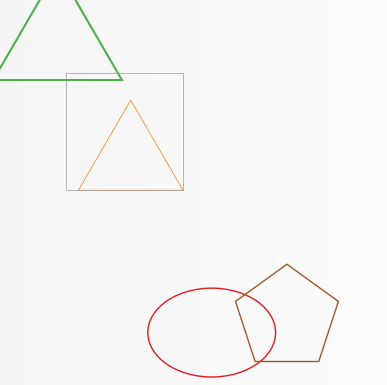[{"shape": "oval", "thickness": 1, "radius": 0.82, "center": [0.546, 0.136]}, {"shape": "triangle", "thickness": 1.5, "radius": 0.96, "center": [0.149, 0.888]}, {"shape": "triangle", "thickness": 0.5, "radius": 0.78, "center": [0.337, 0.584]}, {"shape": "pentagon", "thickness": 1, "radius": 0.7, "center": [0.74, 0.174]}, {"shape": "square", "thickness": 0.5, "radius": 0.76, "center": [0.321, 0.659]}]